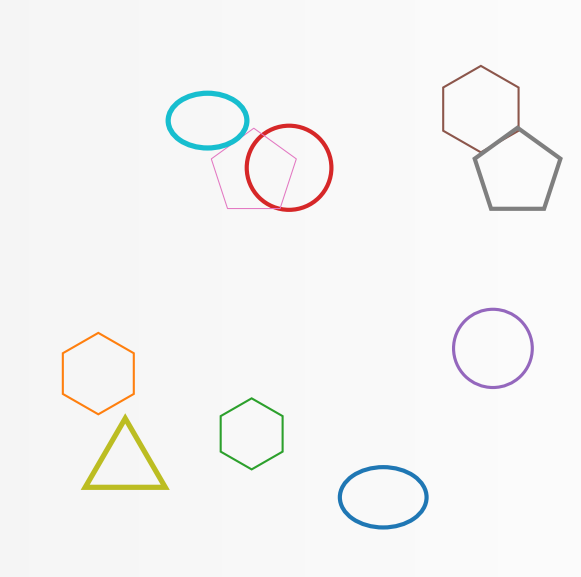[{"shape": "oval", "thickness": 2, "radius": 0.37, "center": [0.659, 0.138]}, {"shape": "hexagon", "thickness": 1, "radius": 0.35, "center": [0.169, 0.352]}, {"shape": "hexagon", "thickness": 1, "radius": 0.31, "center": [0.433, 0.248]}, {"shape": "circle", "thickness": 2, "radius": 0.36, "center": [0.497, 0.709]}, {"shape": "circle", "thickness": 1.5, "radius": 0.34, "center": [0.848, 0.396]}, {"shape": "hexagon", "thickness": 1, "radius": 0.37, "center": [0.827, 0.81]}, {"shape": "pentagon", "thickness": 0.5, "radius": 0.38, "center": [0.437, 0.7]}, {"shape": "pentagon", "thickness": 2, "radius": 0.39, "center": [0.89, 0.7]}, {"shape": "triangle", "thickness": 2.5, "radius": 0.4, "center": [0.215, 0.195]}, {"shape": "oval", "thickness": 2.5, "radius": 0.34, "center": [0.357, 0.79]}]